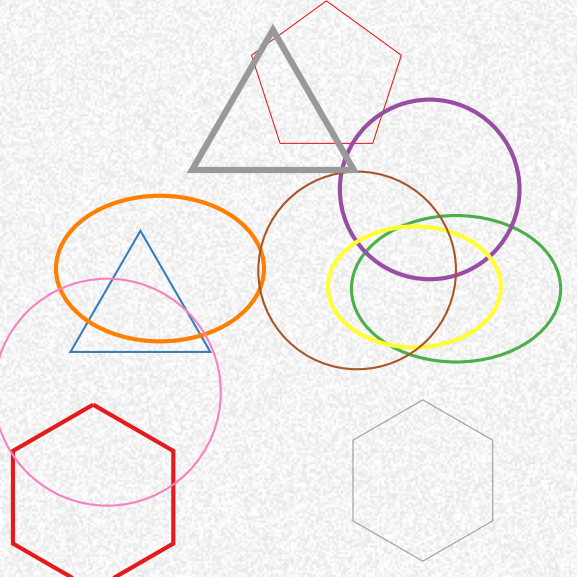[{"shape": "pentagon", "thickness": 0.5, "radius": 0.68, "center": [0.565, 0.861]}, {"shape": "hexagon", "thickness": 2, "radius": 0.8, "center": [0.161, 0.138]}, {"shape": "triangle", "thickness": 1, "radius": 0.7, "center": [0.243, 0.46]}, {"shape": "oval", "thickness": 1.5, "radius": 0.91, "center": [0.79, 0.499]}, {"shape": "circle", "thickness": 2, "radius": 0.78, "center": [0.744, 0.671]}, {"shape": "oval", "thickness": 2, "radius": 0.9, "center": [0.277, 0.534]}, {"shape": "oval", "thickness": 2, "radius": 0.75, "center": [0.718, 0.502]}, {"shape": "circle", "thickness": 1, "radius": 0.86, "center": [0.618, 0.531]}, {"shape": "circle", "thickness": 1, "radius": 0.98, "center": [0.186, 0.32]}, {"shape": "triangle", "thickness": 3, "radius": 0.81, "center": [0.473, 0.786]}, {"shape": "hexagon", "thickness": 0.5, "radius": 0.7, "center": [0.732, 0.167]}]